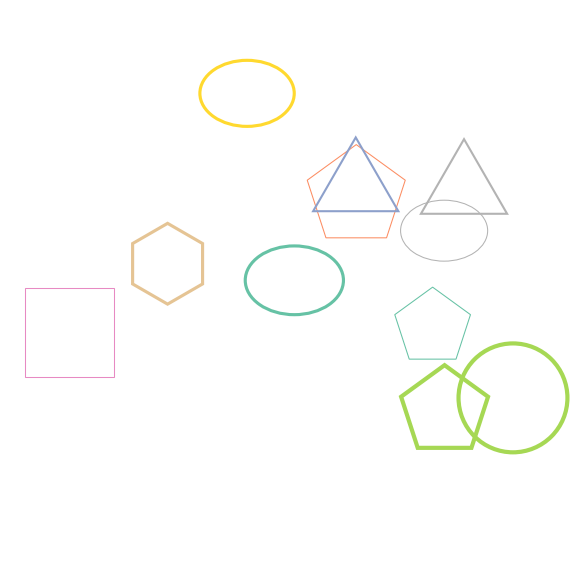[{"shape": "pentagon", "thickness": 0.5, "radius": 0.34, "center": [0.749, 0.433]}, {"shape": "oval", "thickness": 1.5, "radius": 0.43, "center": [0.51, 0.514]}, {"shape": "pentagon", "thickness": 0.5, "radius": 0.45, "center": [0.617, 0.66]}, {"shape": "triangle", "thickness": 1, "radius": 0.43, "center": [0.616, 0.676]}, {"shape": "square", "thickness": 0.5, "radius": 0.39, "center": [0.121, 0.423]}, {"shape": "pentagon", "thickness": 2, "radius": 0.4, "center": [0.77, 0.288]}, {"shape": "circle", "thickness": 2, "radius": 0.47, "center": [0.888, 0.31]}, {"shape": "oval", "thickness": 1.5, "radius": 0.41, "center": [0.428, 0.837]}, {"shape": "hexagon", "thickness": 1.5, "radius": 0.35, "center": [0.29, 0.542]}, {"shape": "triangle", "thickness": 1, "radius": 0.43, "center": [0.804, 0.672]}, {"shape": "oval", "thickness": 0.5, "radius": 0.38, "center": [0.769, 0.6]}]